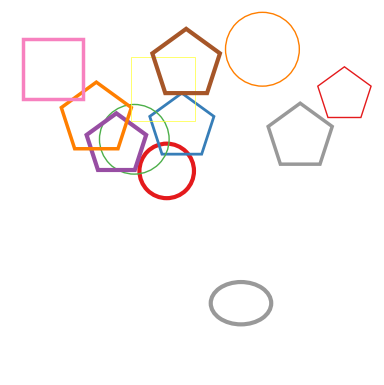[{"shape": "circle", "thickness": 3, "radius": 0.35, "center": [0.433, 0.556]}, {"shape": "pentagon", "thickness": 1, "radius": 0.36, "center": [0.895, 0.754]}, {"shape": "pentagon", "thickness": 2, "radius": 0.44, "center": [0.472, 0.67]}, {"shape": "circle", "thickness": 1, "radius": 0.45, "center": [0.349, 0.638]}, {"shape": "pentagon", "thickness": 3, "radius": 0.41, "center": [0.302, 0.624]}, {"shape": "pentagon", "thickness": 2.5, "radius": 0.48, "center": [0.25, 0.691]}, {"shape": "circle", "thickness": 1, "radius": 0.48, "center": [0.682, 0.872]}, {"shape": "square", "thickness": 0.5, "radius": 0.42, "center": [0.423, 0.768]}, {"shape": "pentagon", "thickness": 3, "radius": 0.46, "center": [0.484, 0.833]}, {"shape": "square", "thickness": 2.5, "radius": 0.39, "center": [0.139, 0.821]}, {"shape": "pentagon", "thickness": 2.5, "radius": 0.44, "center": [0.78, 0.644]}, {"shape": "oval", "thickness": 3, "radius": 0.39, "center": [0.626, 0.212]}]